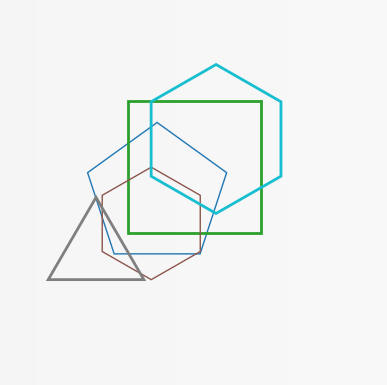[{"shape": "pentagon", "thickness": 1, "radius": 0.94, "center": [0.405, 0.493]}, {"shape": "square", "thickness": 2, "radius": 0.86, "center": [0.502, 0.567]}, {"shape": "hexagon", "thickness": 1, "radius": 0.73, "center": [0.39, 0.42]}, {"shape": "triangle", "thickness": 2, "radius": 0.71, "center": [0.248, 0.345]}, {"shape": "hexagon", "thickness": 2, "radius": 0.97, "center": [0.558, 0.639]}]